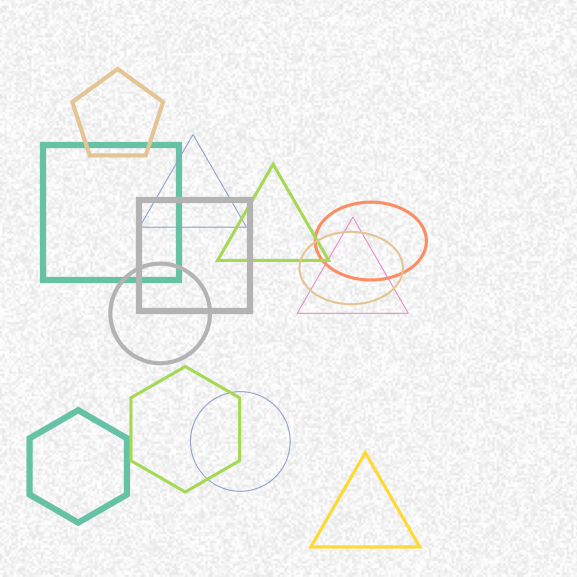[{"shape": "square", "thickness": 3, "radius": 0.59, "center": [0.192, 0.631]}, {"shape": "hexagon", "thickness": 3, "radius": 0.49, "center": [0.135, 0.191]}, {"shape": "oval", "thickness": 1.5, "radius": 0.48, "center": [0.642, 0.582]}, {"shape": "triangle", "thickness": 0.5, "radius": 0.54, "center": [0.334, 0.659]}, {"shape": "circle", "thickness": 0.5, "radius": 0.43, "center": [0.416, 0.235]}, {"shape": "triangle", "thickness": 0.5, "radius": 0.56, "center": [0.611, 0.512]}, {"shape": "triangle", "thickness": 1.5, "radius": 0.56, "center": [0.473, 0.604]}, {"shape": "hexagon", "thickness": 1.5, "radius": 0.54, "center": [0.321, 0.256]}, {"shape": "triangle", "thickness": 1.5, "radius": 0.54, "center": [0.633, 0.106]}, {"shape": "oval", "thickness": 1, "radius": 0.45, "center": [0.608, 0.535]}, {"shape": "pentagon", "thickness": 2, "radius": 0.41, "center": [0.204, 0.797]}, {"shape": "circle", "thickness": 2, "radius": 0.43, "center": [0.277, 0.456]}, {"shape": "square", "thickness": 3, "radius": 0.48, "center": [0.336, 0.557]}]